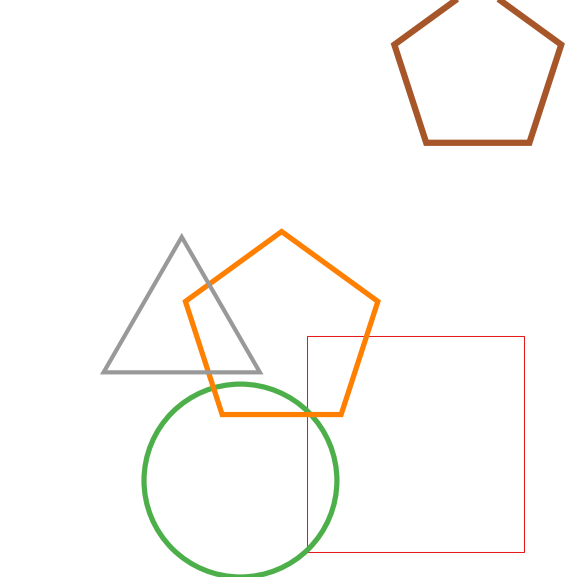[{"shape": "square", "thickness": 0.5, "radius": 0.94, "center": [0.72, 0.23]}, {"shape": "circle", "thickness": 2.5, "radius": 0.83, "center": [0.416, 0.167]}, {"shape": "pentagon", "thickness": 2.5, "radius": 0.88, "center": [0.488, 0.423]}, {"shape": "pentagon", "thickness": 3, "radius": 0.76, "center": [0.827, 0.875]}, {"shape": "triangle", "thickness": 2, "radius": 0.78, "center": [0.315, 0.433]}]